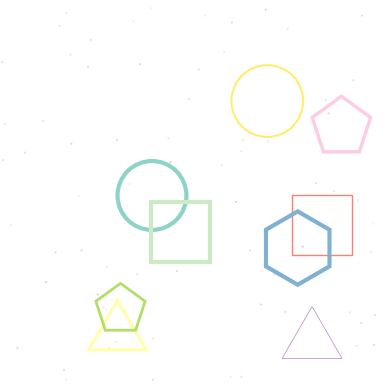[{"shape": "circle", "thickness": 3, "radius": 0.45, "center": [0.395, 0.492]}, {"shape": "triangle", "thickness": 2.5, "radius": 0.43, "center": [0.305, 0.134]}, {"shape": "square", "thickness": 1, "radius": 0.39, "center": [0.837, 0.416]}, {"shape": "hexagon", "thickness": 3, "radius": 0.48, "center": [0.773, 0.356]}, {"shape": "pentagon", "thickness": 2, "radius": 0.34, "center": [0.313, 0.197]}, {"shape": "pentagon", "thickness": 2.5, "radius": 0.4, "center": [0.887, 0.67]}, {"shape": "triangle", "thickness": 0.5, "radius": 0.45, "center": [0.811, 0.114]}, {"shape": "square", "thickness": 3, "radius": 0.39, "center": [0.469, 0.397]}, {"shape": "circle", "thickness": 1.5, "radius": 0.47, "center": [0.694, 0.738]}]